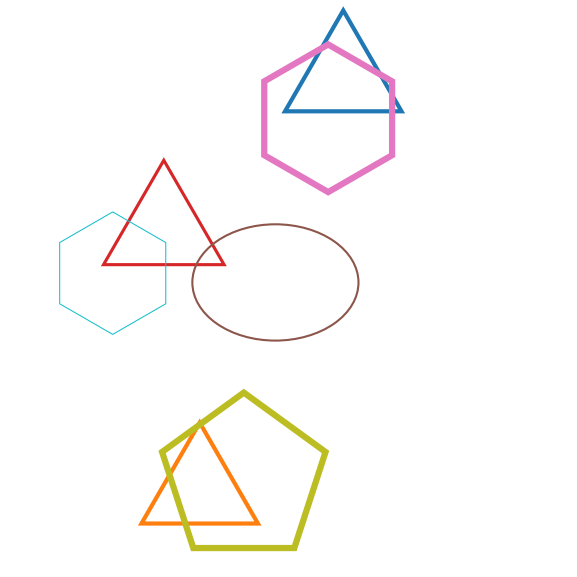[{"shape": "triangle", "thickness": 2, "radius": 0.58, "center": [0.594, 0.865]}, {"shape": "triangle", "thickness": 2, "radius": 0.58, "center": [0.346, 0.151]}, {"shape": "triangle", "thickness": 1.5, "radius": 0.6, "center": [0.284, 0.601]}, {"shape": "oval", "thickness": 1, "radius": 0.72, "center": [0.477, 0.51]}, {"shape": "hexagon", "thickness": 3, "radius": 0.64, "center": [0.568, 0.794]}, {"shape": "pentagon", "thickness": 3, "radius": 0.74, "center": [0.422, 0.171]}, {"shape": "hexagon", "thickness": 0.5, "radius": 0.53, "center": [0.195, 0.526]}]